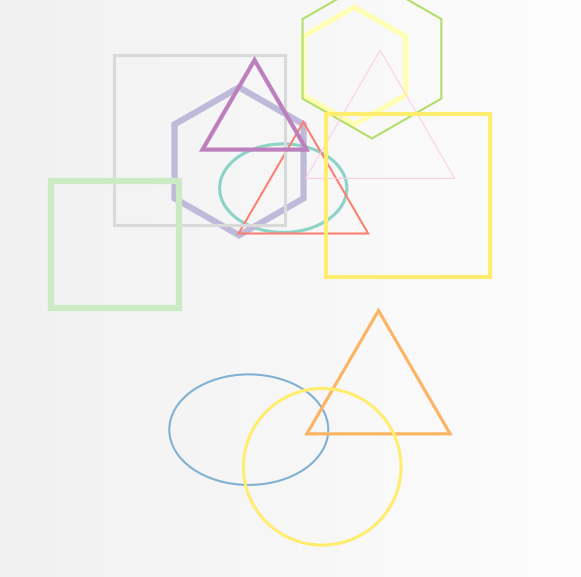[{"shape": "oval", "thickness": 1.5, "radius": 0.55, "center": [0.487, 0.673]}, {"shape": "hexagon", "thickness": 2.5, "radius": 0.51, "center": [0.61, 0.885]}, {"shape": "hexagon", "thickness": 3, "radius": 0.64, "center": [0.411, 0.72]}, {"shape": "triangle", "thickness": 1, "radius": 0.64, "center": [0.522, 0.659]}, {"shape": "oval", "thickness": 1, "radius": 0.68, "center": [0.428, 0.255]}, {"shape": "triangle", "thickness": 1.5, "radius": 0.71, "center": [0.651, 0.319]}, {"shape": "hexagon", "thickness": 1, "radius": 0.69, "center": [0.64, 0.897]}, {"shape": "triangle", "thickness": 0.5, "radius": 0.74, "center": [0.654, 0.764]}, {"shape": "square", "thickness": 1.5, "radius": 0.74, "center": [0.344, 0.757]}, {"shape": "triangle", "thickness": 2, "radius": 0.52, "center": [0.438, 0.792]}, {"shape": "square", "thickness": 3, "radius": 0.55, "center": [0.197, 0.576]}, {"shape": "circle", "thickness": 1.5, "radius": 0.68, "center": [0.554, 0.191]}, {"shape": "square", "thickness": 2, "radius": 0.71, "center": [0.703, 0.661]}]